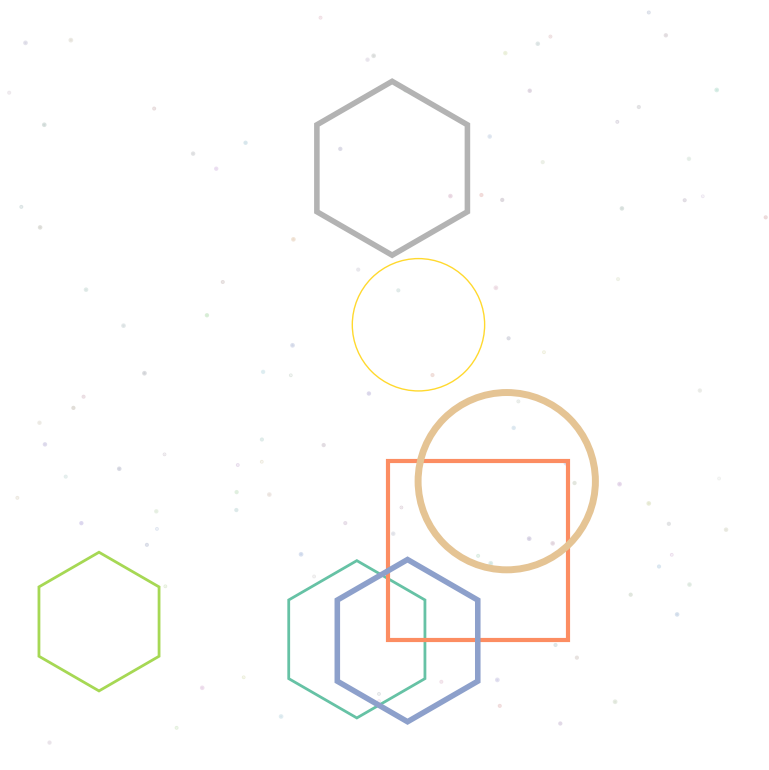[{"shape": "hexagon", "thickness": 1, "radius": 0.51, "center": [0.463, 0.17]}, {"shape": "square", "thickness": 1.5, "radius": 0.58, "center": [0.621, 0.285]}, {"shape": "hexagon", "thickness": 2, "radius": 0.53, "center": [0.529, 0.168]}, {"shape": "hexagon", "thickness": 1, "radius": 0.45, "center": [0.129, 0.193]}, {"shape": "circle", "thickness": 0.5, "radius": 0.43, "center": [0.543, 0.578]}, {"shape": "circle", "thickness": 2.5, "radius": 0.58, "center": [0.658, 0.375]}, {"shape": "hexagon", "thickness": 2, "radius": 0.56, "center": [0.509, 0.781]}]